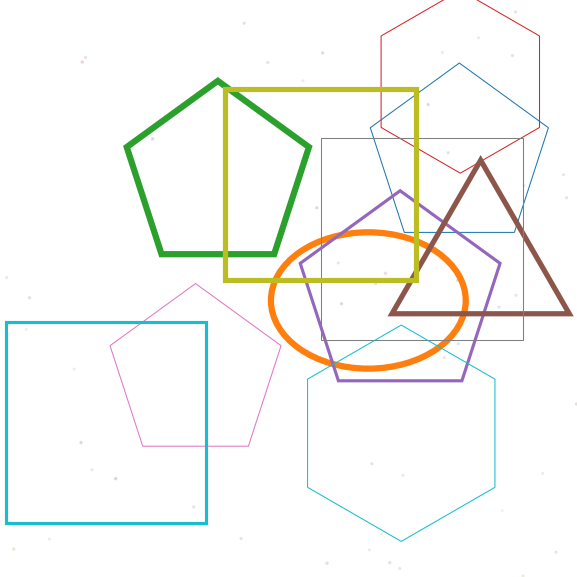[{"shape": "pentagon", "thickness": 0.5, "radius": 0.81, "center": [0.795, 0.728]}, {"shape": "oval", "thickness": 3, "radius": 0.84, "center": [0.638, 0.479]}, {"shape": "pentagon", "thickness": 3, "radius": 0.83, "center": [0.377, 0.693]}, {"shape": "hexagon", "thickness": 0.5, "radius": 0.79, "center": [0.797, 0.858]}, {"shape": "pentagon", "thickness": 1.5, "radius": 0.91, "center": [0.693, 0.487]}, {"shape": "triangle", "thickness": 2.5, "radius": 0.89, "center": [0.832, 0.544]}, {"shape": "pentagon", "thickness": 0.5, "radius": 0.78, "center": [0.339, 0.352]}, {"shape": "square", "thickness": 0.5, "radius": 0.87, "center": [0.731, 0.585]}, {"shape": "square", "thickness": 2.5, "radius": 0.83, "center": [0.555, 0.679]}, {"shape": "square", "thickness": 1.5, "radius": 0.87, "center": [0.184, 0.267]}, {"shape": "hexagon", "thickness": 0.5, "radius": 0.94, "center": [0.695, 0.249]}]